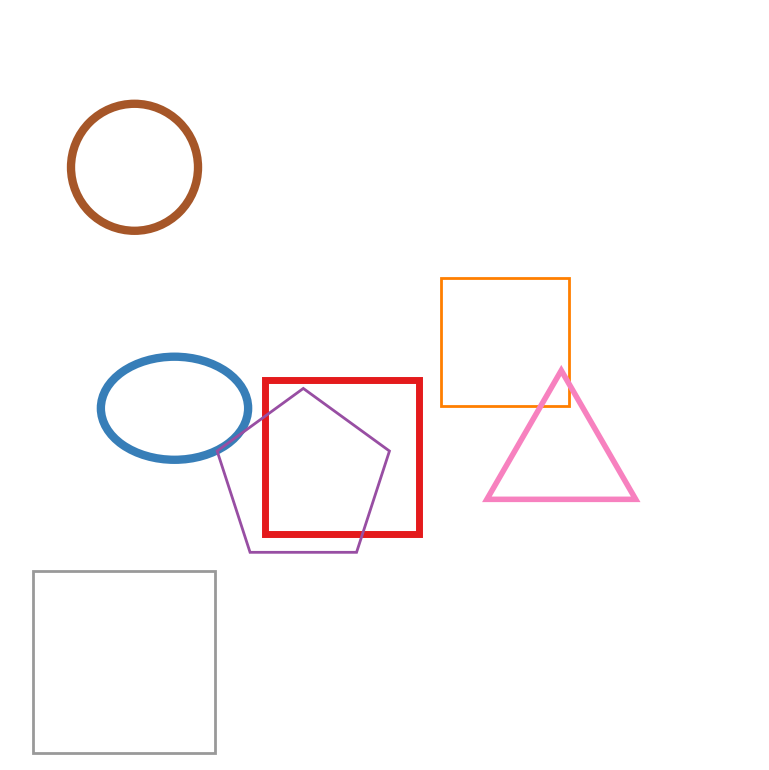[{"shape": "square", "thickness": 2.5, "radius": 0.5, "center": [0.445, 0.406]}, {"shape": "oval", "thickness": 3, "radius": 0.48, "center": [0.227, 0.47]}, {"shape": "pentagon", "thickness": 1, "radius": 0.59, "center": [0.394, 0.378]}, {"shape": "square", "thickness": 1, "radius": 0.41, "center": [0.656, 0.556]}, {"shape": "circle", "thickness": 3, "radius": 0.41, "center": [0.175, 0.783]}, {"shape": "triangle", "thickness": 2, "radius": 0.56, "center": [0.729, 0.407]}, {"shape": "square", "thickness": 1, "radius": 0.59, "center": [0.161, 0.14]}]